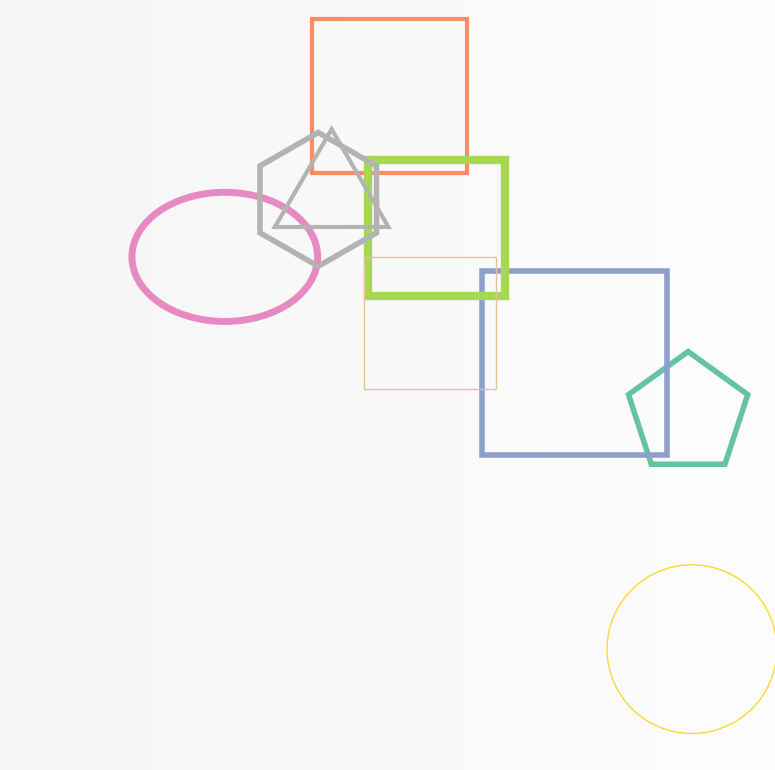[{"shape": "pentagon", "thickness": 2, "radius": 0.4, "center": [0.888, 0.463]}, {"shape": "square", "thickness": 1.5, "radius": 0.5, "center": [0.503, 0.875]}, {"shape": "square", "thickness": 2, "radius": 0.6, "center": [0.741, 0.528]}, {"shape": "oval", "thickness": 2.5, "radius": 0.6, "center": [0.29, 0.666]}, {"shape": "square", "thickness": 3, "radius": 0.44, "center": [0.563, 0.704]}, {"shape": "circle", "thickness": 0.5, "radius": 0.55, "center": [0.893, 0.157]}, {"shape": "square", "thickness": 0.5, "radius": 0.43, "center": [0.555, 0.58]}, {"shape": "triangle", "thickness": 1.5, "radius": 0.42, "center": [0.428, 0.748]}, {"shape": "hexagon", "thickness": 2, "radius": 0.43, "center": [0.411, 0.741]}]